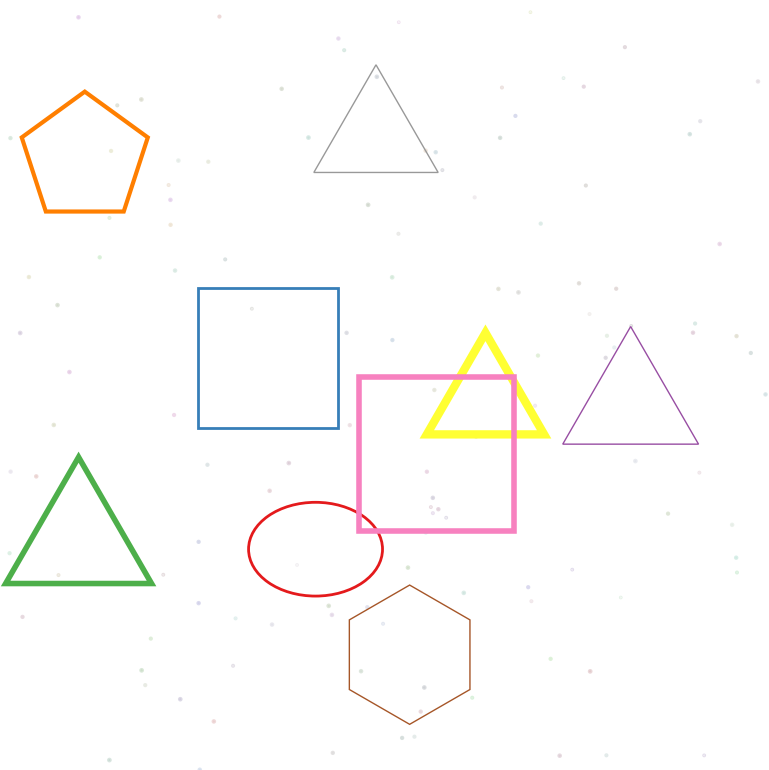[{"shape": "oval", "thickness": 1, "radius": 0.43, "center": [0.41, 0.287]}, {"shape": "square", "thickness": 1, "radius": 0.46, "center": [0.348, 0.535]}, {"shape": "triangle", "thickness": 2, "radius": 0.55, "center": [0.102, 0.297]}, {"shape": "triangle", "thickness": 0.5, "radius": 0.51, "center": [0.819, 0.474]}, {"shape": "pentagon", "thickness": 1.5, "radius": 0.43, "center": [0.11, 0.795]}, {"shape": "triangle", "thickness": 3, "radius": 0.44, "center": [0.63, 0.48]}, {"shape": "hexagon", "thickness": 0.5, "radius": 0.45, "center": [0.532, 0.15]}, {"shape": "square", "thickness": 2, "radius": 0.5, "center": [0.567, 0.41]}, {"shape": "triangle", "thickness": 0.5, "radius": 0.47, "center": [0.488, 0.823]}]